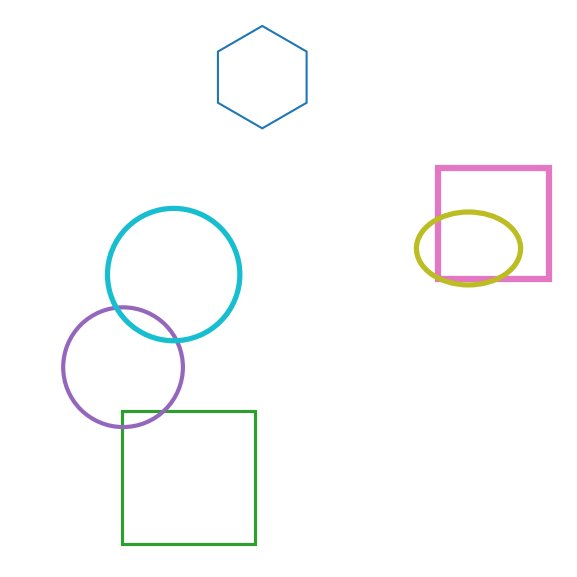[{"shape": "hexagon", "thickness": 1, "radius": 0.44, "center": [0.454, 0.866]}, {"shape": "square", "thickness": 1.5, "radius": 0.58, "center": [0.327, 0.172]}, {"shape": "circle", "thickness": 2, "radius": 0.52, "center": [0.213, 0.363]}, {"shape": "square", "thickness": 3, "radius": 0.48, "center": [0.855, 0.613]}, {"shape": "oval", "thickness": 2.5, "radius": 0.45, "center": [0.811, 0.569]}, {"shape": "circle", "thickness": 2.5, "radius": 0.57, "center": [0.301, 0.524]}]